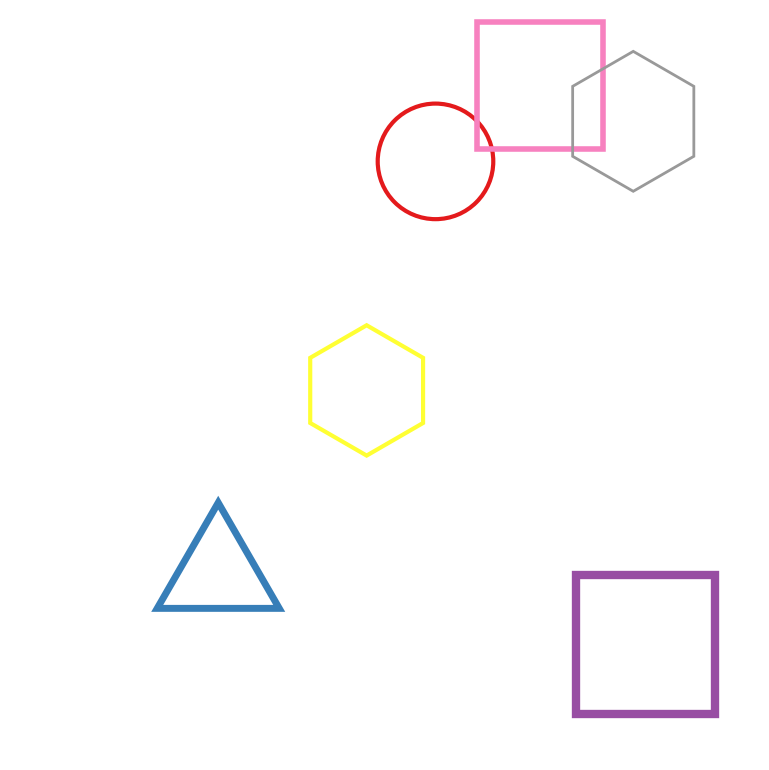[{"shape": "circle", "thickness": 1.5, "radius": 0.38, "center": [0.566, 0.79]}, {"shape": "triangle", "thickness": 2.5, "radius": 0.46, "center": [0.283, 0.256]}, {"shape": "square", "thickness": 3, "radius": 0.45, "center": [0.838, 0.163]}, {"shape": "hexagon", "thickness": 1.5, "radius": 0.42, "center": [0.476, 0.493]}, {"shape": "square", "thickness": 2, "radius": 0.41, "center": [0.701, 0.889]}, {"shape": "hexagon", "thickness": 1, "radius": 0.45, "center": [0.822, 0.842]}]